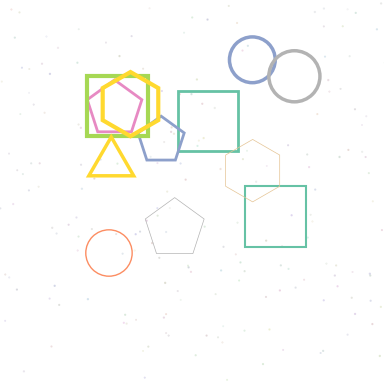[{"shape": "square", "thickness": 2, "radius": 0.39, "center": [0.54, 0.686]}, {"shape": "square", "thickness": 1.5, "radius": 0.4, "center": [0.716, 0.437]}, {"shape": "circle", "thickness": 1, "radius": 0.3, "center": [0.283, 0.343]}, {"shape": "circle", "thickness": 2.5, "radius": 0.3, "center": [0.655, 0.845]}, {"shape": "pentagon", "thickness": 2, "radius": 0.32, "center": [0.418, 0.635]}, {"shape": "pentagon", "thickness": 2, "radius": 0.37, "center": [0.298, 0.718]}, {"shape": "square", "thickness": 3, "radius": 0.39, "center": [0.306, 0.724]}, {"shape": "hexagon", "thickness": 3, "radius": 0.42, "center": [0.339, 0.73]}, {"shape": "triangle", "thickness": 2.5, "radius": 0.34, "center": [0.289, 0.577]}, {"shape": "hexagon", "thickness": 0.5, "radius": 0.41, "center": [0.656, 0.557]}, {"shape": "pentagon", "thickness": 0.5, "radius": 0.4, "center": [0.454, 0.406]}, {"shape": "circle", "thickness": 2.5, "radius": 0.33, "center": [0.765, 0.802]}]